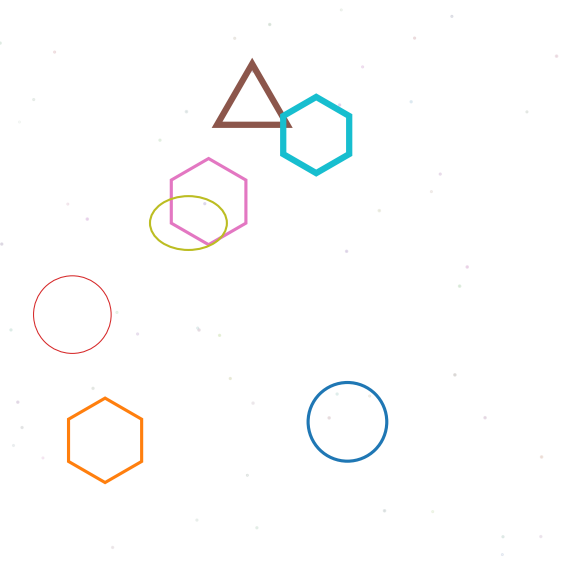[{"shape": "circle", "thickness": 1.5, "radius": 0.34, "center": [0.602, 0.269]}, {"shape": "hexagon", "thickness": 1.5, "radius": 0.37, "center": [0.182, 0.237]}, {"shape": "circle", "thickness": 0.5, "radius": 0.34, "center": [0.125, 0.454]}, {"shape": "triangle", "thickness": 3, "radius": 0.35, "center": [0.437, 0.818]}, {"shape": "hexagon", "thickness": 1.5, "radius": 0.37, "center": [0.361, 0.65]}, {"shape": "oval", "thickness": 1, "radius": 0.33, "center": [0.326, 0.613]}, {"shape": "hexagon", "thickness": 3, "radius": 0.33, "center": [0.548, 0.765]}]